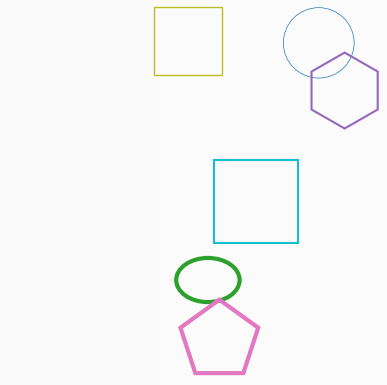[{"shape": "circle", "thickness": 0.5, "radius": 0.46, "center": [0.823, 0.889]}, {"shape": "oval", "thickness": 3, "radius": 0.41, "center": [0.537, 0.273]}, {"shape": "hexagon", "thickness": 1.5, "radius": 0.49, "center": [0.889, 0.765]}, {"shape": "pentagon", "thickness": 3, "radius": 0.53, "center": [0.566, 0.116]}, {"shape": "square", "thickness": 1, "radius": 0.44, "center": [0.486, 0.893]}, {"shape": "square", "thickness": 1.5, "radius": 0.54, "center": [0.66, 0.477]}]